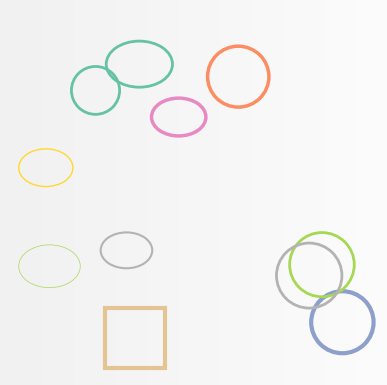[{"shape": "oval", "thickness": 2, "radius": 0.43, "center": [0.36, 0.833]}, {"shape": "circle", "thickness": 2, "radius": 0.31, "center": [0.247, 0.765]}, {"shape": "circle", "thickness": 2.5, "radius": 0.4, "center": [0.615, 0.801]}, {"shape": "circle", "thickness": 3, "radius": 0.4, "center": [0.884, 0.163]}, {"shape": "oval", "thickness": 2.5, "radius": 0.35, "center": [0.461, 0.696]}, {"shape": "oval", "thickness": 0.5, "radius": 0.4, "center": [0.128, 0.308]}, {"shape": "circle", "thickness": 2, "radius": 0.42, "center": [0.831, 0.313]}, {"shape": "oval", "thickness": 1, "radius": 0.35, "center": [0.118, 0.564]}, {"shape": "square", "thickness": 3, "radius": 0.39, "center": [0.347, 0.123]}, {"shape": "circle", "thickness": 2, "radius": 0.42, "center": [0.798, 0.284]}, {"shape": "oval", "thickness": 1.5, "radius": 0.33, "center": [0.326, 0.35]}]